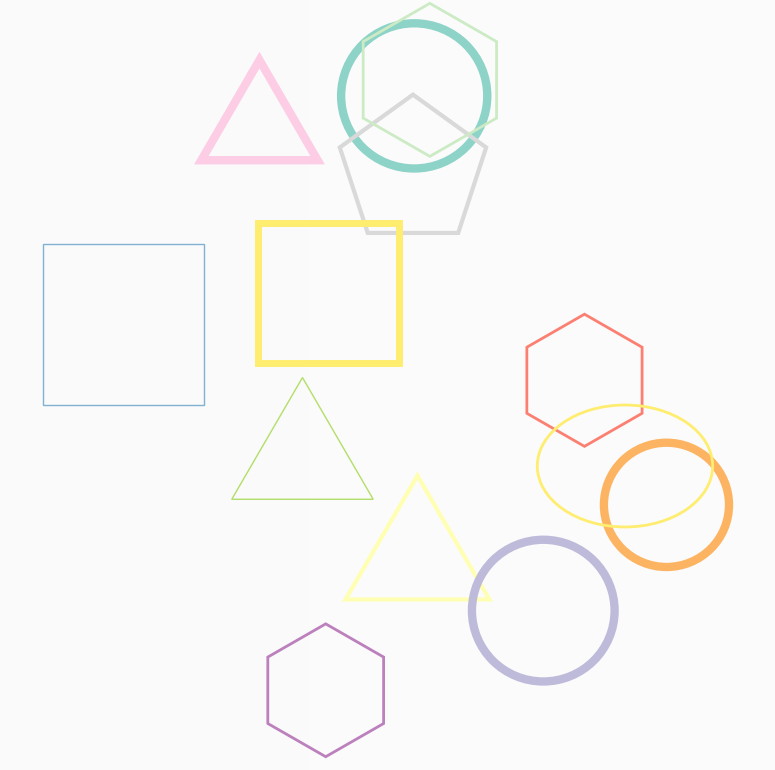[{"shape": "circle", "thickness": 3, "radius": 0.47, "center": [0.534, 0.875]}, {"shape": "triangle", "thickness": 1.5, "radius": 0.54, "center": [0.539, 0.275]}, {"shape": "circle", "thickness": 3, "radius": 0.46, "center": [0.701, 0.207]}, {"shape": "hexagon", "thickness": 1, "radius": 0.43, "center": [0.754, 0.506]}, {"shape": "square", "thickness": 0.5, "radius": 0.52, "center": [0.159, 0.578]}, {"shape": "circle", "thickness": 3, "radius": 0.4, "center": [0.86, 0.344]}, {"shape": "triangle", "thickness": 0.5, "radius": 0.53, "center": [0.39, 0.404]}, {"shape": "triangle", "thickness": 3, "radius": 0.43, "center": [0.335, 0.835]}, {"shape": "pentagon", "thickness": 1.5, "radius": 0.5, "center": [0.533, 0.778]}, {"shape": "hexagon", "thickness": 1, "radius": 0.43, "center": [0.42, 0.104]}, {"shape": "hexagon", "thickness": 1, "radius": 0.5, "center": [0.555, 0.896]}, {"shape": "square", "thickness": 2.5, "radius": 0.45, "center": [0.424, 0.62]}, {"shape": "oval", "thickness": 1, "radius": 0.57, "center": [0.806, 0.395]}]